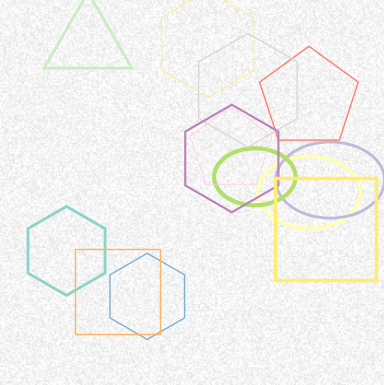[{"shape": "hexagon", "thickness": 2, "radius": 0.58, "center": [0.173, 0.348]}, {"shape": "oval", "thickness": 2.5, "radius": 0.67, "center": [0.803, 0.5]}, {"shape": "oval", "thickness": 2, "radius": 0.71, "center": [0.858, 0.532]}, {"shape": "pentagon", "thickness": 1, "radius": 0.67, "center": [0.802, 0.745]}, {"shape": "hexagon", "thickness": 1, "radius": 0.56, "center": [0.382, 0.23]}, {"shape": "square", "thickness": 1, "radius": 0.55, "center": [0.304, 0.243]}, {"shape": "oval", "thickness": 3, "radius": 0.53, "center": [0.662, 0.541]}, {"shape": "pentagon", "thickness": 0.5, "radius": 0.56, "center": [0.6, 0.612]}, {"shape": "hexagon", "thickness": 1, "radius": 0.74, "center": [0.644, 0.766]}, {"shape": "hexagon", "thickness": 1.5, "radius": 0.7, "center": [0.602, 0.588]}, {"shape": "triangle", "thickness": 2, "radius": 0.66, "center": [0.229, 0.889]}, {"shape": "hexagon", "thickness": 0.5, "radius": 0.69, "center": [0.54, 0.886]}, {"shape": "square", "thickness": 2.5, "radius": 0.66, "center": [0.846, 0.405]}]